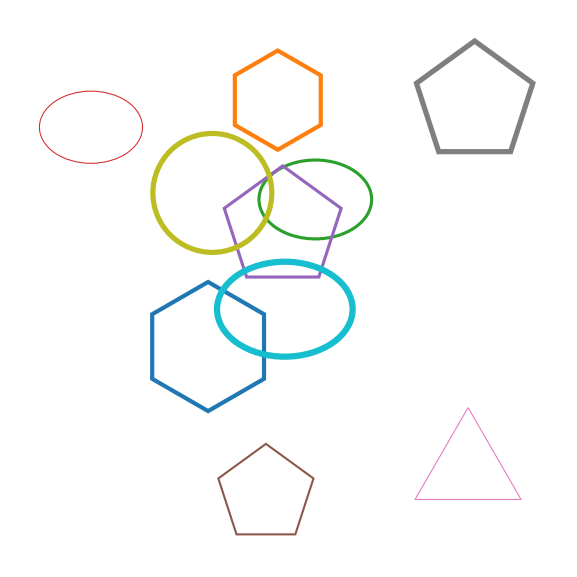[{"shape": "hexagon", "thickness": 2, "radius": 0.56, "center": [0.36, 0.399]}, {"shape": "hexagon", "thickness": 2, "radius": 0.43, "center": [0.481, 0.826]}, {"shape": "oval", "thickness": 1.5, "radius": 0.49, "center": [0.546, 0.654]}, {"shape": "oval", "thickness": 0.5, "radius": 0.45, "center": [0.158, 0.779]}, {"shape": "pentagon", "thickness": 1.5, "radius": 0.53, "center": [0.49, 0.605]}, {"shape": "pentagon", "thickness": 1, "radius": 0.43, "center": [0.46, 0.144]}, {"shape": "triangle", "thickness": 0.5, "radius": 0.53, "center": [0.811, 0.187]}, {"shape": "pentagon", "thickness": 2.5, "radius": 0.53, "center": [0.822, 0.822]}, {"shape": "circle", "thickness": 2.5, "radius": 0.51, "center": [0.368, 0.665]}, {"shape": "oval", "thickness": 3, "radius": 0.59, "center": [0.493, 0.464]}]